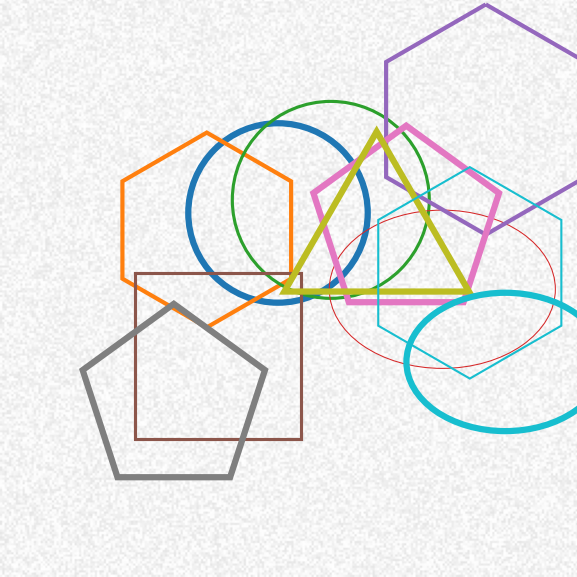[{"shape": "circle", "thickness": 3, "radius": 0.78, "center": [0.481, 0.63]}, {"shape": "hexagon", "thickness": 2, "radius": 0.84, "center": [0.358, 0.601]}, {"shape": "circle", "thickness": 1.5, "radius": 0.85, "center": [0.573, 0.653]}, {"shape": "oval", "thickness": 0.5, "radius": 0.98, "center": [0.766, 0.498]}, {"shape": "hexagon", "thickness": 2, "radius": 1.0, "center": [0.841, 0.792]}, {"shape": "square", "thickness": 1.5, "radius": 0.72, "center": [0.377, 0.383]}, {"shape": "pentagon", "thickness": 3, "radius": 0.84, "center": [0.703, 0.613]}, {"shape": "pentagon", "thickness": 3, "radius": 0.83, "center": [0.301, 0.307]}, {"shape": "triangle", "thickness": 3, "radius": 0.92, "center": [0.652, 0.587]}, {"shape": "hexagon", "thickness": 1, "radius": 0.92, "center": [0.814, 0.527]}, {"shape": "oval", "thickness": 3, "radius": 0.86, "center": [0.875, 0.372]}]